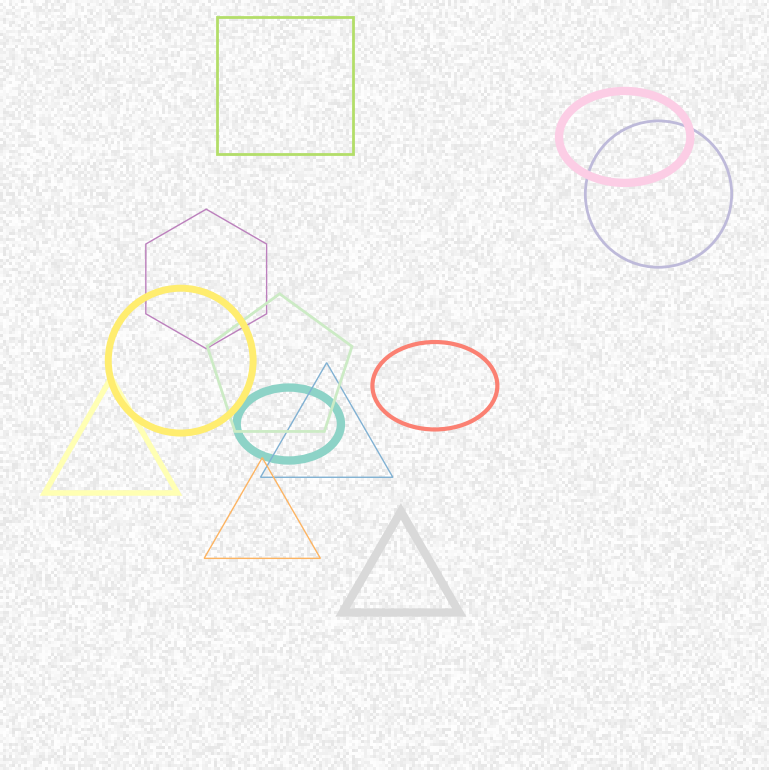[{"shape": "oval", "thickness": 3, "radius": 0.34, "center": [0.375, 0.449]}, {"shape": "triangle", "thickness": 2, "radius": 0.5, "center": [0.144, 0.41]}, {"shape": "circle", "thickness": 1, "radius": 0.48, "center": [0.855, 0.748]}, {"shape": "oval", "thickness": 1.5, "radius": 0.41, "center": [0.565, 0.499]}, {"shape": "triangle", "thickness": 0.5, "radius": 0.5, "center": [0.424, 0.43]}, {"shape": "triangle", "thickness": 0.5, "radius": 0.44, "center": [0.341, 0.318]}, {"shape": "square", "thickness": 1, "radius": 0.44, "center": [0.37, 0.889]}, {"shape": "oval", "thickness": 3, "radius": 0.43, "center": [0.811, 0.822]}, {"shape": "triangle", "thickness": 3, "radius": 0.44, "center": [0.521, 0.248]}, {"shape": "hexagon", "thickness": 0.5, "radius": 0.45, "center": [0.268, 0.638]}, {"shape": "pentagon", "thickness": 1, "radius": 0.49, "center": [0.363, 0.52]}, {"shape": "circle", "thickness": 2.5, "radius": 0.47, "center": [0.235, 0.532]}]